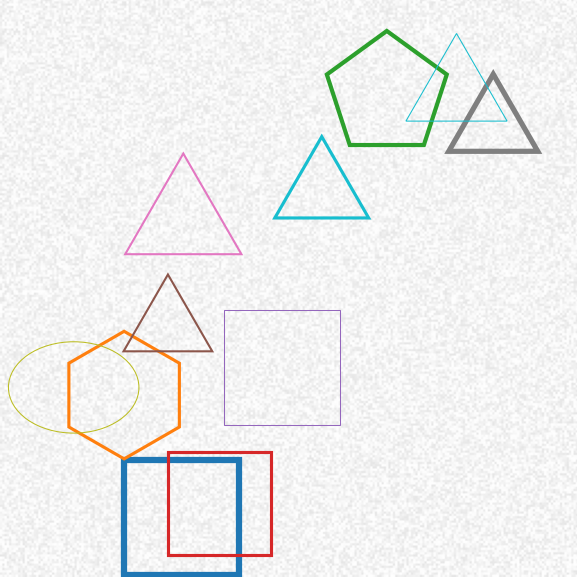[{"shape": "square", "thickness": 3, "radius": 0.5, "center": [0.314, 0.102]}, {"shape": "hexagon", "thickness": 1.5, "radius": 0.55, "center": [0.215, 0.315]}, {"shape": "pentagon", "thickness": 2, "radius": 0.55, "center": [0.67, 0.836]}, {"shape": "square", "thickness": 1.5, "radius": 0.45, "center": [0.38, 0.127]}, {"shape": "square", "thickness": 0.5, "radius": 0.5, "center": [0.488, 0.363]}, {"shape": "triangle", "thickness": 1, "radius": 0.44, "center": [0.291, 0.435]}, {"shape": "triangle", "thickness": 1, "radius": 0.58, "center": [0.317, 0.617]}, {"shape": "triangle", "thickness": 2.5, "radius": 0.45, "center": [0.854, 0.782]}, {"shape": "oval", "thickness": 0.5, "radius": 0.56, "center": [0.128, 0.328]}, {"shape": "triangle", "thickness": 0.5, "radius": 0.51, "center": [0.79, 0.84]}, {"shape": "triangle", "thickness": 1.5, "radius": 0.47, "center": [0.557, 0.669]}]